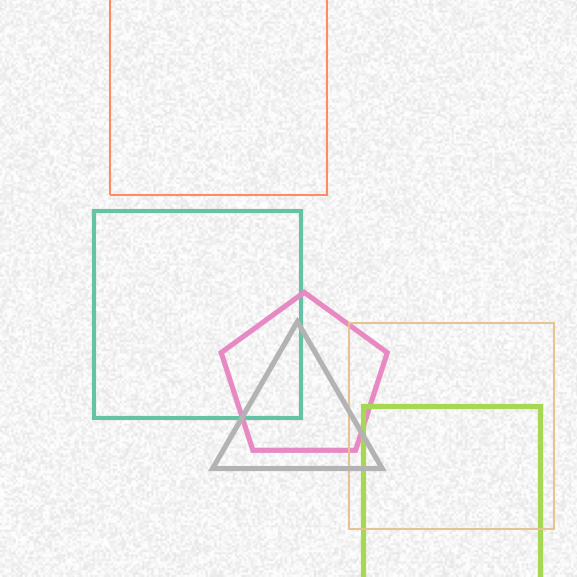[{"shape": "square", "thickness": 2, "radius": 0.9, "center": [0.342, 0.454]}, {"shape": "square", "thickness": 1, "radius": 0.94, "center": [0.379, 0.85]}, {"shape": "pentagon", "thickness": 2.5, "radius": 0.76, "center": [0.527, 0.342]}, {"shape": "square", "thickness": 2.5, "radius": 0.77, "center": [0.781, 0.142]}, {"shape": "square", "thickness": 1, "radius": 0.89, "center": [0.782, 0.261]}, {"shape": "triangle", "thickness": 2.5, "radius": 0.85, "center": [0.515, 0.273]}]